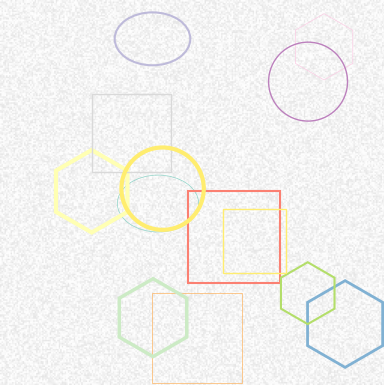[{"shape": "oval", "thickness": 0.5, "radius": 0.53, "center": [0.41, 0.471]}, {"shape": "hexagon", "thickness": 3, "radius": 0.54, "center": [0.238, 0.503]}, {"shape": "oval", "thickness": 1.5, "radius": 0.49, "center": [0.396, 0.899]}, {"shape": "square", "thickness": 1.5, "radius": 0.59, "center": [0.607, 0.385]}, {"shape": "hexagon", "thickness": 2, "radius": 0.56, "center": [0.896, 0.158]}, {"shape": "square", "thickness": 0.5, "radius": 0.58, "center": [0.512, 0.122]}, {"shape": "hexagon", "thickness": 1.5, "radius": 0.4, "center": [0.799, 0.239]}, {"shape": "hexagon", "thickness": 0.5, "radius": 0.43, "center": [0.842, 0.878]}, {"shape": "square", "thickness": 1, "radius": 0.51, "center": [0.341, 0.655]}, {"shape": "circle", "thickness": 1, "radius": 0.51, "center": [0.8, 0.788]}, {"shape": "hexagon", "thickness": 2.5, "radius": 0.51, "center": [0.397, 0.175]}, {"shape": "circle", "thickness": 3, "radius": 0.53, "center": [0.422, 0.51]}, {"shape": "square", "thickness": 1, "radius": 0.41, "center": [0.661, 0.373]}]